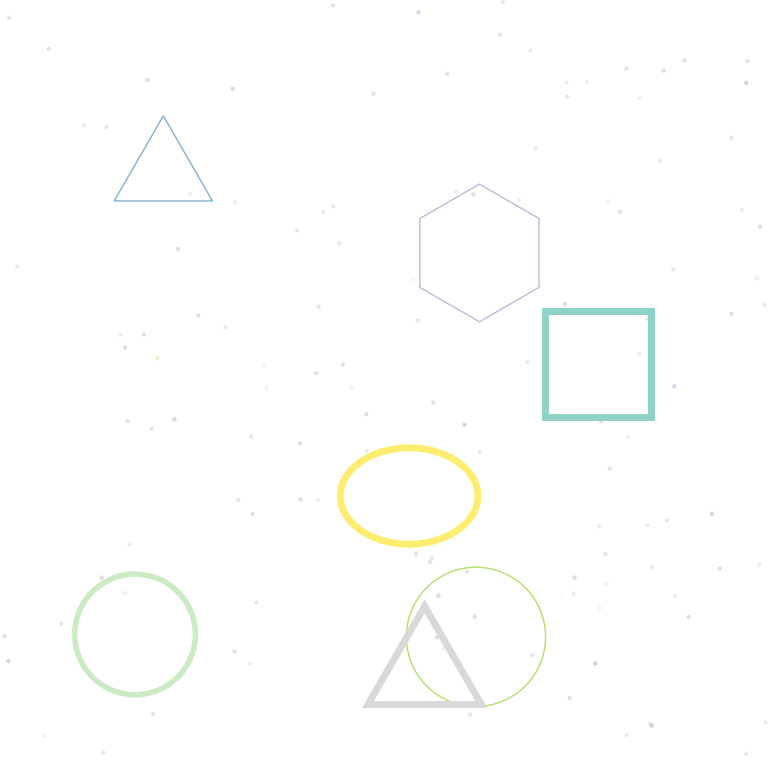[{"shape": "square", "thickness": 2.5, "radius": 0.34, "center": [0.777, 0.527]}, {"shape": "hexagon", "thickness": 0.5, "radius": 0.45, "center": [0.623, 0.671]}, {"shape": "triangle", "thickness": 0.5, "radius": 0.37, "center": [0.212, 0.776]}, {"shape": "circle", "thickness": 0.5, "radius": 0.45, "center": [0.618, 0.173]}, {"shape": "triangle", "thickness": 2.5, "radius": 0.43, "center": [0.551, 0.128]}, {"shape": "circle", "thickness": 2, "radius": 0.39, "center": [0.175, 0.176]}, {"shape": "oval", "thickness": 2.5, "radius": 0.45, "center": [0.531, 0.356]}]